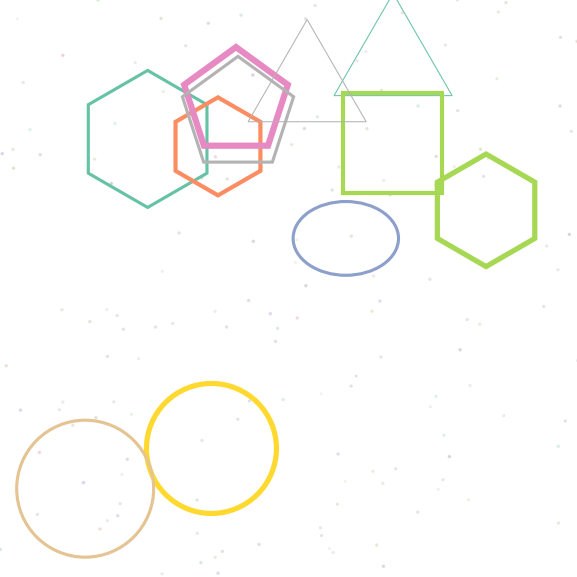[{"shape": "hexagon", "thickness": 1.5, "radius": 0.59, "center": [0.256, 0.759]}, {"shape": "triangle", "thickness": 0.5, "radius": 0.59, "center": [0.681, 0.893]}, {"shape": "hexagon", "thickness": 2, "radius": 0.42, "center": [0.377, 0.746]}, {"shape": "oval", "thickness": 1.5, "radius": 0.46, "center": [0.599, 0.586]}, {"shape": "pentagon", "thickness": 3, "radius": 0.47, "center": [0.409, 0.823]}, {"shape": "square", "thickness": 2, "radius": 0.43, "center": [0.679, 0.751]}, {"shape": "hexagon", "thickness": 2.5, "radius": 0.49, "center": [0.842, 0.635]}, {"shape": "circle", "thickness": 2.5, "radius": 0.56, "center": [0.366, 0.223]}, {"shape": "circle", "thickness": 1.5, "radius": 0.59, "center": [0.147, 0.153]}, {"shape": "triangle", "thickness": 0.5, "radius": 0.59, "center": [0.532, 0.847]}, {"shape": "pentagon", "thickness": 1.5, "radius": 0.51, "center": [0.412, 0.8]}]